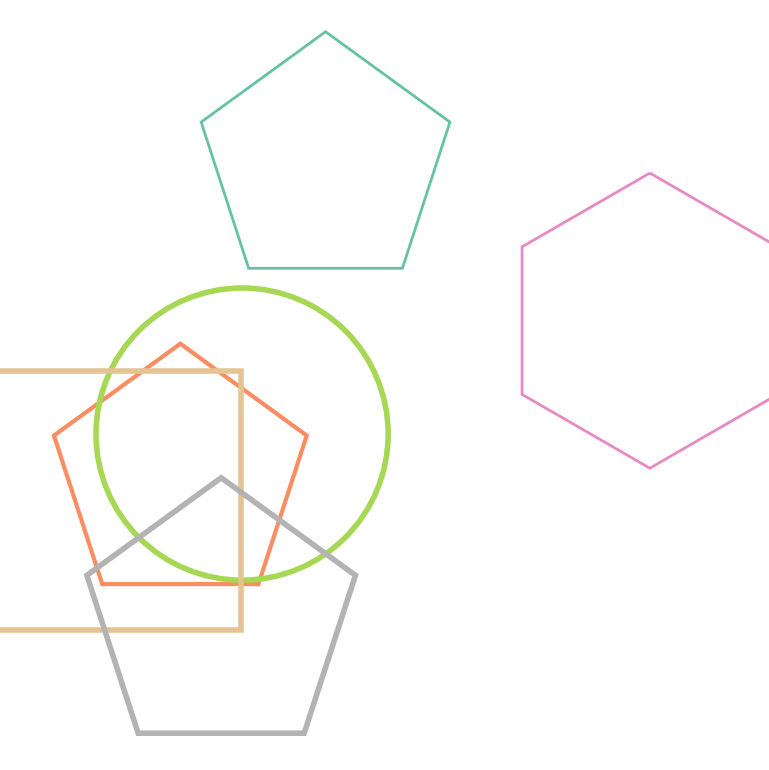[{"shape": "pentagon", "thickness": 1, "radius": 0.85, "center": [0.423, 0.789]}, {"shape": "pentagon", "thickness": 1.5, "radius": 0.86, "center": [0.234, 0.381]}, {"shape": "hexagon", "thickness": 1, "radius": 0.96, "center": [0.844, 0.584]}, {"shape": "circle", "thickness": 2, "radius": 0.95, "center": [0.314, 0.436]}, {"shape": "square", "thickness": 2, "radius": 0.84, "center": [0.144, 0.35]}, {"shape": "pentagon", "thickness": 2, "radius": 0.92, "center": [0.287, 0.196]}]